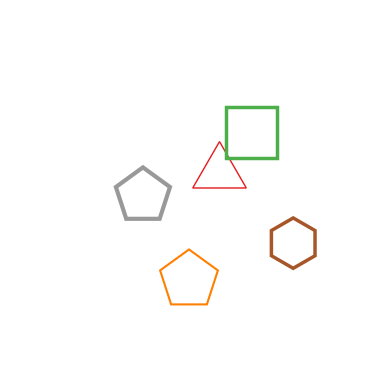[{"shape": "triangle", "thickness": 1, "radius": 0.4, "center": [0.57, 0.552]}, {"shape": "square", "thickness": 2.5, "radius": 0.33, "center": [0.653, 0.656]}, {"shape": "pentagon", "thickness": 1.5, "radius": 0.39, "center": [0.491, 0.273]}, {"shape": "hexagon", "thickness": 2.5, "radius": 0.33, "center": [0.762, 0.368]}, {"shape": "pentagon", "thickness": 3, "radius": 0.37, "center": [0.371, 0.491]}]